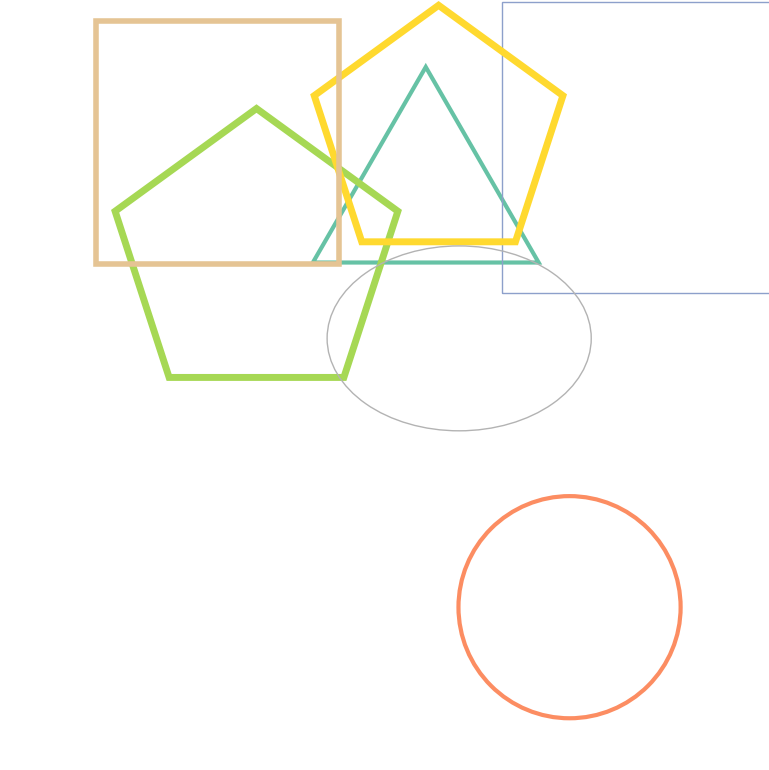[{"shape": "triangle", "thickness": 1.5, "radius": 0.85, "center": [0.553, 0.744]}, {"shape": "circle", "thickness": 1.5, "radius": 0.72, "center": [0.74, 0.211]}, {"shape": "square", "thickness": 0.5, "radius": 0.94, "center": [0.841, 0.808]}, {"shape": "pentagon", "thickness": 2.5, "radius": 0.97, "center": [0.333, 0.666]}, {"shape": "pentagon", "thickness": 2.5, "radius": 0.85, "center": [0.57, 0.823]}, {"shape": "square", "thickness": 2, "radius": 0.79, "center": [0.283, 0.815]}, {"shape": "oval", "thickness": 0.5, "radius": 0.86, "center": [0.596, 0.561]}]